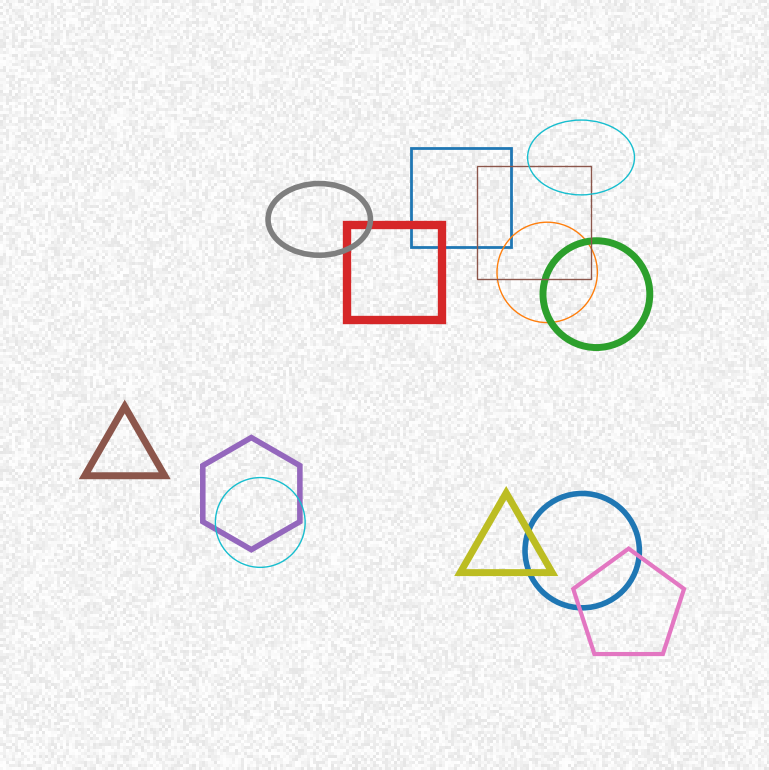[{"shape": "circle", "thickness": 2, "radius": 0.37, "center": [0.756, 0.285]}, {"shape": "square", "thickness": 1, "radius": 0.32, "center": [0.599, 0.744]}, {"shape": "circle", "thickness": 0.5, "radius": 0.33, "center": [0.711, 0.646]}, {"shape": "circle", "thickness": 2.5, "radius": 0.35, "center": [0.775, 0.618]}, {"shape": "square", "thickness": 3, "radius": 0.31, "center": [0.512, 0.646]}, {"shape": "hexagon", "thickness": 2, "radius": 0.36, "center": [0.326, 0.359]}, {"shape": "triangle", "thickness": 2.5, "radius": 0.3, "center": [0.162, 0.412]}, {"shape": "square", "thickness": 0.5, "radius": 0.37, "center": [0.693, 0.711]}, {"shape": "pentagon", "thickness": 1.5, "radius": 0.38, "center": [0.816, 0.212]}, {"shape": "oval", "thickness": 2, "radius": 0.33, "center": [0.415, 0.715]}, {"shape": "triangle", "thickness": 2.5, "radius": 0.34, "center": [0.657, 0.291]}, {"shape": "circle", "thickness": 0.5, "radius": 0.29, "center": [0.338, 0.321]}, {"shape": "oval", "thickness": 0.5, "radius": 0.35, "center": [0.755, 0.795]}]